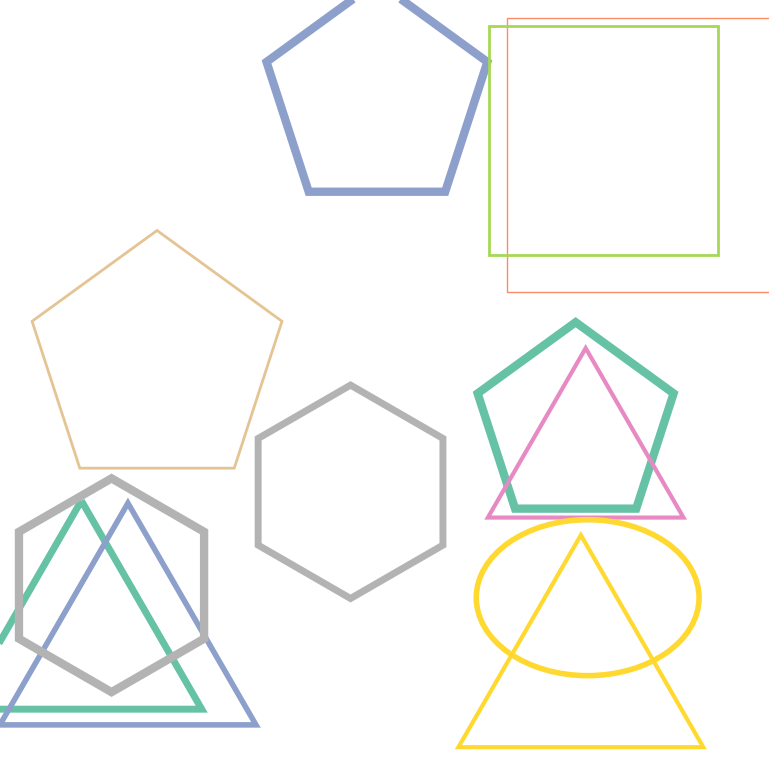[{"shape": "pentagon", "thickness": 3, "radius": 0.67, "center": [0.748, 0.448]}, {"shape": "triangle", "thickness": 2.5, "radius": 0.9, "center": [0.106, 0.169]}, {"shape": "square", "thickness": 0.5, "radius": 0.89, "center": [0.837, 0.799]}, {"shape": "triangle", "thickness": 2, "radius": 0.96, "center": [0.166, 0.155]}, {"shape": "pentagon", "thickness": 3, "radius": 0.75, "center": [0.49, 0.873]}, {"shape": "triangle", "thickness": 1.5, "radius": 0.73, "center": [0.761, 0.401]}, {"shape": "square", "thickness": 1, "radius": 0.74, "center": [0.784, 0.817]}, {"shape": "triangle", "thickness": 1.5, "radius": 0.92, "center": [0.754, 0.121]}, {"shape": "oval", "thickness": 2, "radius": 0.72, "center": [0.763, 0.224]}, {"shape": "pentagon", "thickness": 1, "radius": 0.85, "center": [0.204, 0.53]}, {"shape": "hexagon", "thickness": 3, "radius": 0.69, "center": [0.145, 0.24]}, {"shape": "hexagon", "thickness": 2.5, "radius": 0.69, "center": [0.455, 0.361]}]